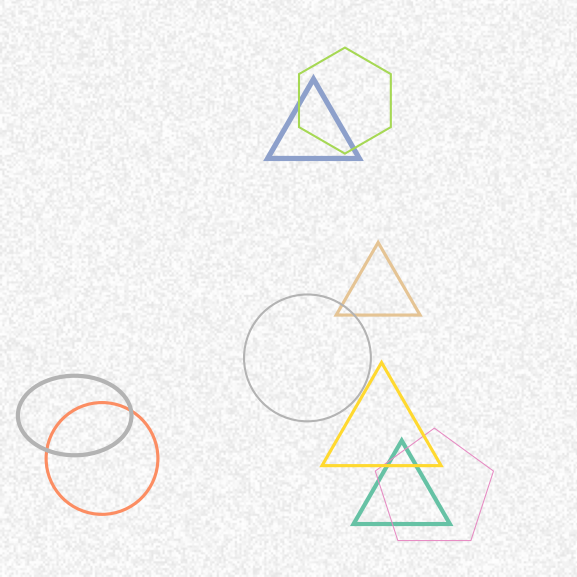[{"shape": "triangle", "thickness": 2, "radius": 0.48, "center": [0.696, 0.14]}, {"shape": "circle", "thickness": 1.5, "radius": 0.48, "center": [0.177, 0.205]}, {"shape": "triangle", "thickness": 2.5, "radius": 0.46, "center": [0.543, 0.771]}, {"shape": "pentagon", "thickness": 0.5, "radius": 0.54, "center": [0.752, 0.15]}, {"shape": "hexagon", "thickness": 1, "radius": 0.46, "center": [0.597, 0.825]}, {"shape": "triangle", "thickness": 1.5, "radius": 0.6, "center": [0.661, 0.252]}, {"shape": "triangle", "thickness": 1.5, "radius": 0.42, "center": [0.655, 0.495]}, {"shape": "circle", "thickness": 1, "radius": 0.55, "center": [0.532, 0.379]}, {"shape": "oval", "thickness": 2, "radius": 0.49, "center": [0.129, 0.28]}]